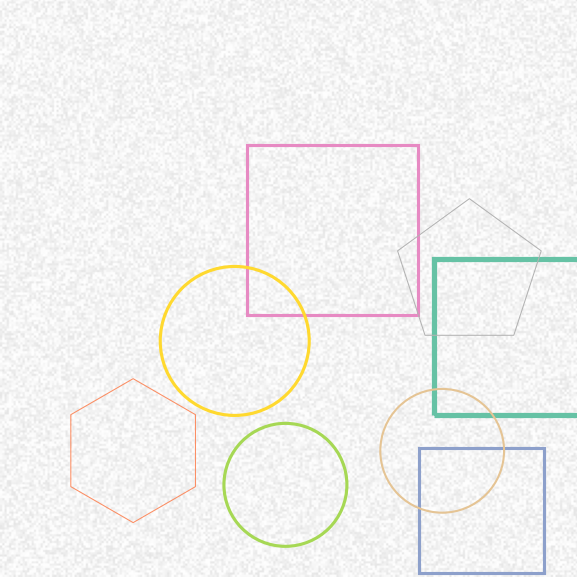[{"shape": "square", "thickness": 2.5, "radius": 0.68, "center": [0.886, 0.416]}, {"shape": "hexagon", "thickness": 0.5, "radius": 0.62, "center": [0.231, 0.219]}, {"shape": "square", "thickness": 1.5, "radius": 0.54, "center": [0.834, 0.115]}, {"shape": "square", "thickness": 1.5, "radius": 0.74, "center": [0.576, 0.6]}, {"shape": "circle", "thickness": 1.5, "radius": 0.53, "center": [0.494, 0.16]}, {"shape": "circle", "thickness": 1.5, "radius": 0.64, "center": [0.406, 0.409]}, {"shape": "circle", "thickness": 1, "radius": 0.54, "center": [0.766, 0.219]}, {"shape": "pentagon", "thickness": 0.5, "radius": 0.65, "center": [0.813, 0.524]}]